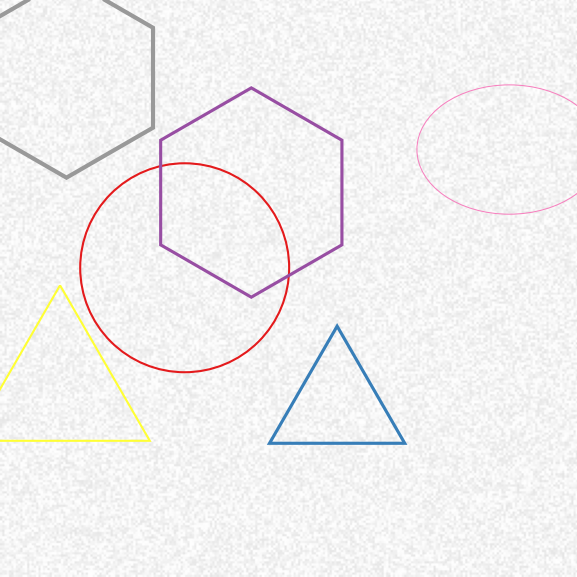[{"shape": "circle", "thickness": 1, "radius": 0.9, "center": [0.32, 0.535]}, {"shape": "triangle", "thickness": 1.5, "radius": 0.68, "center": [0.584, 0.299]}, {"shape": "hexagon", "thickness": 1.5, "radius": 0.91, "center": [0.435, 0.666]}, {"shape": "triangle", "thickness": 1, "radius": 0.9, "center": [0.104, 0.326]}, {"shape": "oval", "thickness": 0.5, "radius": 0.8, "center": [0.882, 0.74]}, {"shape": "hexagon", "thickness": 2, "radius": 0.87, "center": [0.115, 0.865]}]